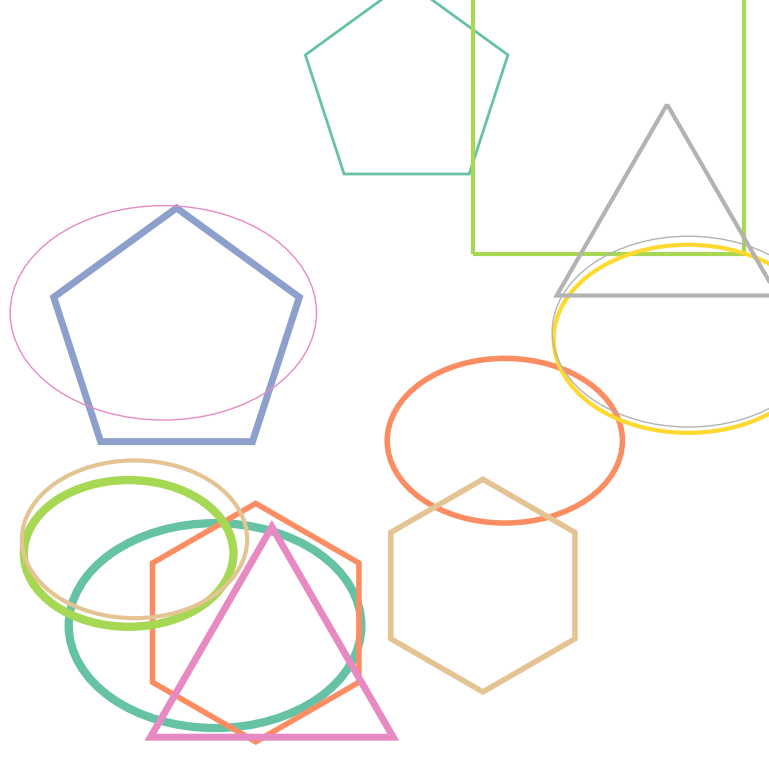[{"shape": "oval", "thickness": 3, "radius": 0.95, "center": [0.279, 0.188]}, {"shape": "pentagon", "thickness": 1, "radius": 0.69, "center": [0.528, 0.886]}, {"shape": "oval", "thickness": 2, "radius": 0.76, "center": [0.656, 0.428]}, {"shape": "hexagon", "thickness": 2, "radius": 0.77, "center": [0.332, 0.191]}, {"shape": "pentagon", "thickness": 2.5, "radius": 0.84, "center": [0.229, 0.562]}, {"shape": "oval", "thickness": 0.5, "radius": 0.99, "center": [0.212, 0.594]}, {"shape": "triangle", "thickness": 2.5, "radius": 0.91, "center": [0.353, 0.134]}, {"shape": "oval", "thickness": 3, "radius": 0.68, "center": [0.167, 0.281]}, {"shape": "square", "thickness": 1.5, "radius": 0.88, "center": [0.79, 0.847]}, {"shape": "oval", "thickness": 1.5, "radius": 0.87, "center": [0.894, 0.56]}, {"shape": "oval", "thickness": 1.5, "radius": 0.73, "center": [0.175, 0.3]}, {"shape": "hexagon", "thickness": 2, "radius": 0.69, "center": [0.627, 0.239]}, {"shape": "oval", "thickness": 0.5, "radius": 0.89, "center": [0.894, 0.569]}, {"shape": "triangle", "thickness": 1.5, "radius": 0.83, "center": [0.866, 0.699]}]